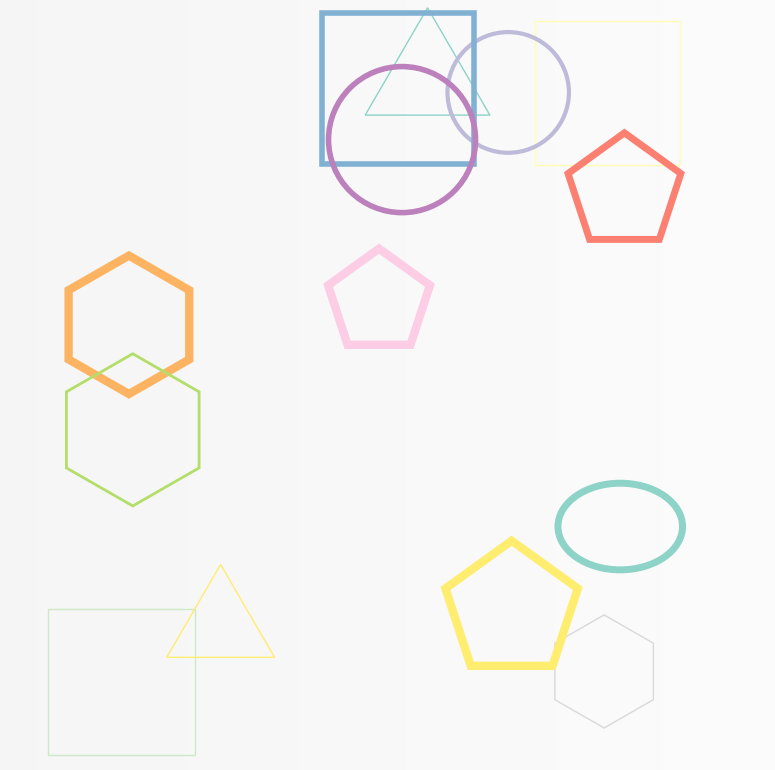[{"shape": "triangle", "thickness": 0.5, "radius": 0.46, "center": [0.552, 0.897]}, {"shape": "oval", "thickness": 2.5, "radius": 0.4, "center": [0.8, 0.316]}, {"shape": "square", "thickness": 0.5, "radius": 0.47, "center": [0.784, 0.879]}, {"shape": "circle", "thickness": 1.5, "radius": 0.39, "center": [0.656, 0.88]}, {"shape": "pentagon", "thickness": 2.5, "radius": 0.38, "center": [0.806, 0.751]}, {"shape": "square", "thickness": 2, "radius": 0.49, "center": [0.513, 0.885]}, {"shape": "hexagon", "thickness": 3, "radius": 0.45, "center": [0.166, 0.578]}, {"shape": "hexagon", "thickness": 1, "radius": 0.49, "center": [0.171, 0.442]}, {"shape": "pentagon", "thickness": 3, "radius": 0.35, "center": [0.489, 0.608]}, {"shape": "hexagon", "thickness": 0.5, "radius": 0.37, "center": [0.78, 0.128]}, {"shape": "circle", "thickness": 2, "radius": 0.47, "center": [0.519, 0.819]}, {"shape": "square", "thickness": 0.5, "radius": 0.47, "center": [0.157, 0.114]}, {"shape": "pentagon", "thickness": 3, "radius": 0.45, "center": [0.66, 0.208]}, {"shape": "triangle", "thickness": 0.5, "radius": 0.4, "center": [0.285, 0.187]}]